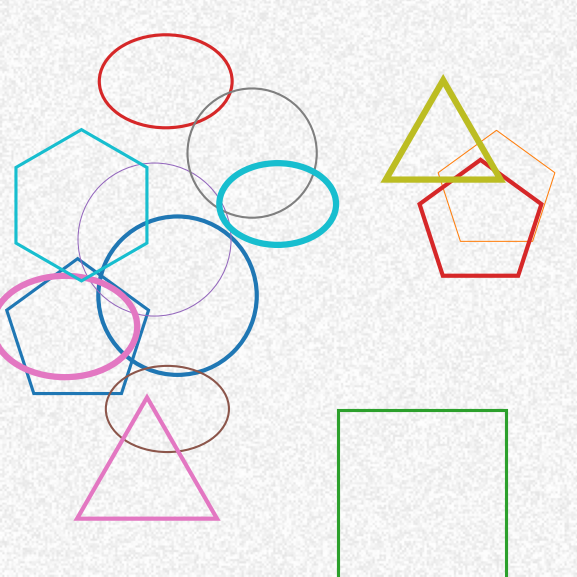[{"shape": "circle", "thickness": 2, "radius": 0.69, "center": [0.307, 0.487]}, {"shape": "pentagon", "thickness": 1.5, "radius": 0.65, "center": [0.134, 0.422]}, {"shape": "pentagon", "thickness": 0.5, "radius": 0.53, "center": [0.86, 0.667]}, {"shape": "square", "thickness": 1.5, "radius": 0.73, "center": [0.73, 0.143]}, {"shape": "oval", "thickness": 1.5, "radius": 0.58, "center": [0.287, 0.858]}, {"shape": "pentagon", "thickness": 2, "radius": 0.55, "center": [0.832, 0.611]}, {"shape": "circle", "thickness": 0.5, "radius": 0.66, "center": [0.268, 0.584]}, {"shape": "oval", "thickness": 1, "radius": 0.53, "center": [0.29, 0.291]}, {"shape": "triangle", "thickness": 2, "radius": 0.7, "center": [0.255, 0.171]}, {"shape": "oval", "thickness": 3, "radius": 0.63, "center": [0.112, 0.434]}, {"shape": "circle", "thickness": 1, "radius": 0.56, "center": [0.437, 0.734]}, {"shape": "triangle", "thickness": 3, "radius": 0.57, "center": [0.767, 0.746]}, {"shape": "hexagon", "thickness": 1.5, "radius": 0.65, "center": [0.141, 0.644]}, {"shape": "oval", "thickness": 3, "radius": 0.51, "center": [0.481, 0.646]}]